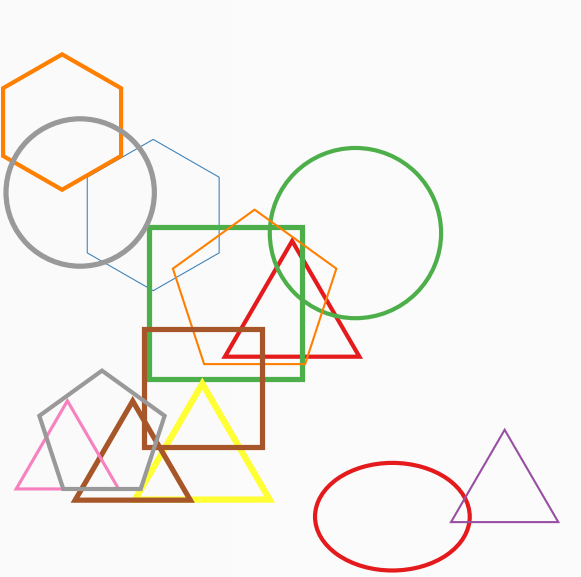[{"shape": "oval", "thickness": 2, "radius": 0.67, "center": [0.675, 0.104]}, {"shape": "triangle", "thickness": 2, "radius": 0.67, "center": [0.503, 0.448]}, {"shape": "hexagon", "thickness": 0.5, "radius": 0.66, "center": [0.264, 0.627]}, {"shape": "square", "thickness": 2.5, "radius": 0.66, "center": [0.388, 0.474]}, {"shape": "circle", "thickness": 2, "radius": 0.74, "center": [0.612, 0.596]}, {"shape": "triangle", "thickness": 1, "radius": 0.53, "center": [0.868, 0.148]}, {"shape": "pentagon", "thickness": 1, "radius": 0.74, "center": [0.438, 0.488]}, {"shape": "hexagon", "thickness": 2, "radius": 0.59, "center": [0.107, 0.788]}, {"shape": "triangle", "thickness": 3, "radius": 0.67, "center": [0.348, 0.201]}, {"shape": "square", "thickness": 2.5, "radius": 0.51, "center": [0.349, 0.327]}, {"shape": "triangle", "thickness": 2.5, "radius": 0.57, "center": [0.228, 0.19]}, {"shape": "triangle", "thickness": 1.5, "radius": 0.51, "center": [0.116, 0.203]}, {"shape": "circle", "thickness": 2.5, "radius": 0.64, "center": [0.138, 0.666]}, {"shape": "pentagon", "thickness": 2, "radius": 0.57, "center": [0.175, 0.244]}]